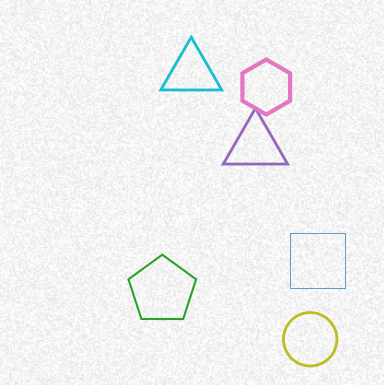[{"shape": "square", "thickness": 0.5, "radius": 0.36, "center": [0.826, 0.323]}, {"shape": "pentagon", "thickness": 1.5, "radius": 0.46, "center": [0.422, 0.246]}, {"shape": "triangle", "thickness": 2, "radius": 0.48, "center": [0.664, 0.622]}, {"shape": "hexagon", "thickness": 3, "radius": 0.36, "center": [0.692, 0.774]}, {"shape": "circle", "thickness": 2, "radius": 0.35, "center": [0.806, 0.119]}, {"shape": "triangle", "thickness": 2, "radius": 0.46, "center": [0.497, 0.812]}]